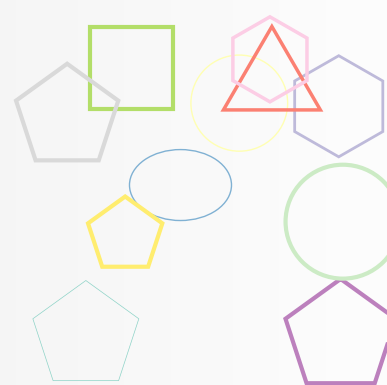[{"shape": "pentagon", "thickness": 0.5, "radius": 0.72, "center": [0.222, 0.128]}, {"shape": "circle", "thickness": 1, "radius": 0.62, "center": [0.618, 0.732]}, {"shape": "hexagon", "thickness": 2, "radius": 0.66, "center": [0.874, 0.724]}, {"shape": "triangle", "thickness": 2.5, "radius": 0.72, "center": [0.702, 0.787]}, {"shape": "oval", "thickness": 1, "radius": 0.66, "center": [0.466, 0.519]}, {"shape": "square", "thickness": 3, "radius": 0.54, "center": [0.339, 0.823]}, {"shape": "hexagon", "thickness": 2.5, "radius": 0.55, "center": [0.697, 0.846]}, {"shape": "pentagon", "thickness": 3, "radius": 0.69, "center": [0.173, 0.696]}, {"shape": "pentagon", "thickness": 3, "radius": 0.75, "center": [0.879, 0.126]}, {"shape": "circle", "thickness": 3, "radius": 0.74, "center": [0.885, 0.424]}, {"shape": "pentagon", "thickness": 3, "radius": 0.5, "center": [0.323, 0.389]}]